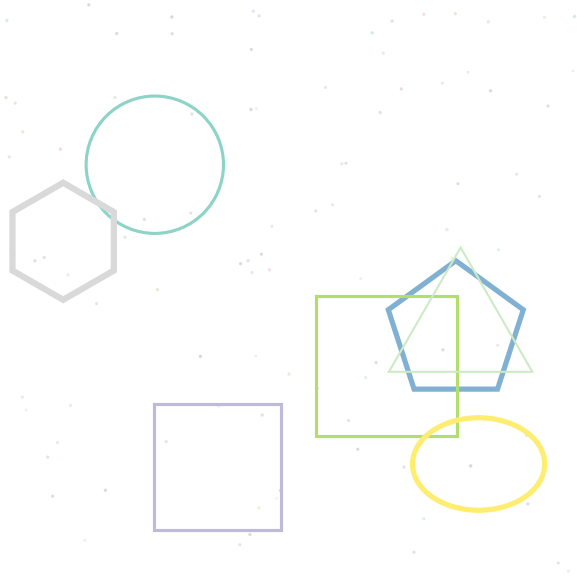[{"shape": "circle", "thickness": 1.5, "radius": 0.59, "center": [0.268, 0.714]}, {"shape": "square", "thickness": 1.5, "radius": 0.55, "center": [0.377, 0.19]}, {"shape": "pentagon", "thickness": 2.5, "radius": 0.61, "center": [0.789, 0.425]}, {"shape": "square", "thickness": 1.5, "radius": 0.61, "center": [0.669, 0.365]}, {"shape": "hexagon", "thickness": 3, "radius": 0.51, "center": [0.109, 0.581]}, {"shape": "triangle", "thickness": 1, "radius": 0.72, "center": [0.798, 0.427]}, {"shape": "oval", "thickness": 2.5, "radius": 0.57, "center": [0.829, 0.196]}]